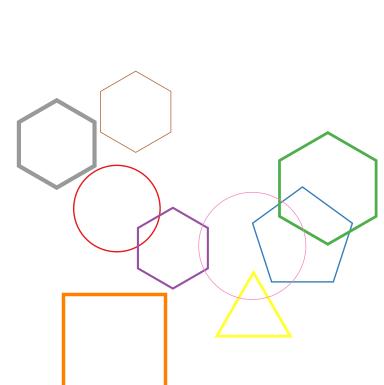[{"shape": "circle", "thickness": 1, "radius": 0.56, "center": [0.304, 0.458]}, {"shape": "pentagon", "thickness": 1, "radius": 0.68, "center": [0.786, 0.378]}, {"shape": "hexagon", "thickness": 2, "radius": 0.72, "center": [0.851, 0.511]}, {"shape": "hexagon", "thickness": 1.5, "radius": 0.52, "center": [0.449, 0.355]}, {"shape": "square", "thickness": 2.5, "radius": 0.66, "center": [0.297, 0.105]}, {"shape": "triangle", "thickness": 2, "radius": 0.55, "center": [0.658, 0.182]}, {"shape": "hexagon", "thickness": 0.5, "radius": 0.53, "center": [0.353, 0.71]}, {"shape": "circle", "thickness": 0.5, "radius": 0.7, "center": [0.655, 0.361]}, {"shape": "hexagon", "thickness": 3, "radius": 0.57, "center": [0.147, 0.626]}]